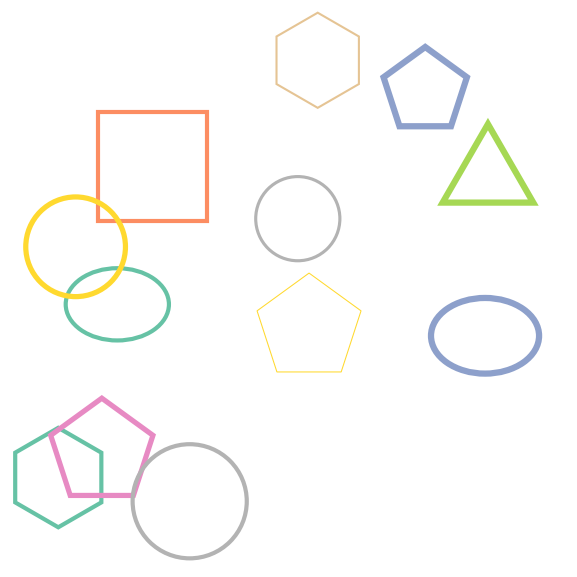[{"shape": "oval", "thickness": 2, "radius": 0.45, "center": [0.203, 0.472]}, {"shape": "hexagon", "thickness": 2, "radius": 0.43, "center": [0.101, 0.172]}, {"shape": "square", "thickness": 2, "radius": 0.47, "center": [0.263, 0.71]}, {"shape": "oval", "thickness": 3, "radius": 0.47, "center": [0.84, 0.418]}, {"shape": "pentagon", "thickness": 3, "radius": 0.38, "center": [0.736, 0.842]}, {"shape": "pentagon", "thickness": 2.5, "radius": 0.47, "center": [0.176, 0.217]}, {"shape": "triangle", "thickness": 3, "radius": 0.45, "center": [0.845, 0.694]}, {"shape": "circle", "thickness": 2.5, "radius": 0.43, "center": [0.131, 0.572]}, {"shape": "pentagon", "thickness": 0.5, "radius": 0.47, "center": [0.535, 0.432]}, {"shape": "hexagon", "thickness": 1, "radius": 0.41, "center": [0.55, 0.895]}, {"shape": "circle", "thickness": 2, "radius": 0.49, "center": [0.328, 0.131]}, {"shape": "circle", "thickness": 1.5, "radius": 0.36, "center": [0.516, 0.62]}]